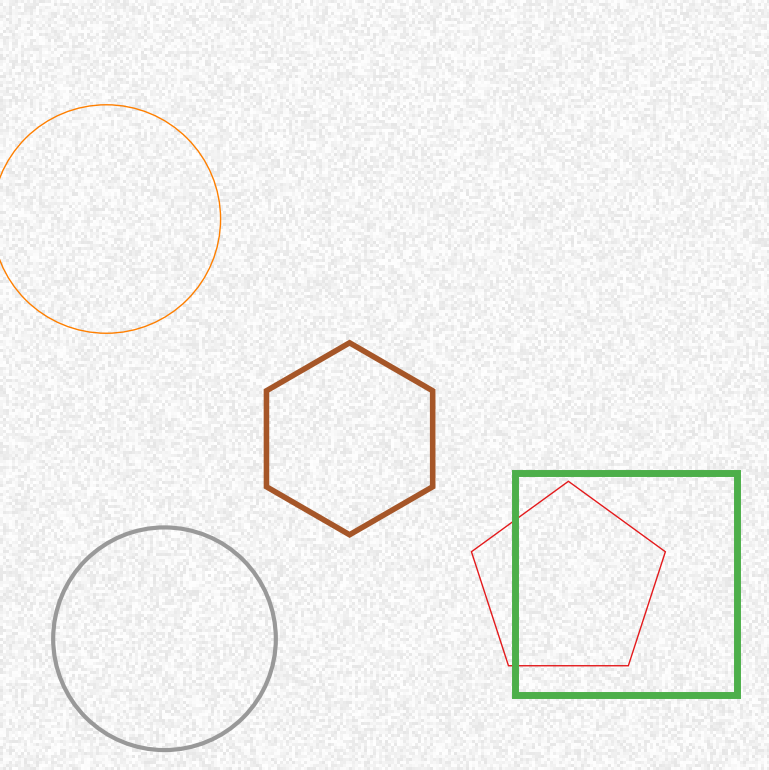[{"shape": "pentagon", "thickness": 0.5, "radius": 0.66, "center": [0.738, 0.243]}, {"shape": "square", "thickness": 2.5, "radius": 0.72, "center": [0.813, 0.242]}, {"shape": "circle", "thickness": 0.5, "radius": 0.74, "center": [0.138, 0.716]}, {"shape": "hexagon", "thickness": 2, "radius": 0.62, "center": [0.454, 0.43]}, {"shape": "circle", "thickness": 1.5, "radius": 0.72, "center": [0.214, 0.17]}]